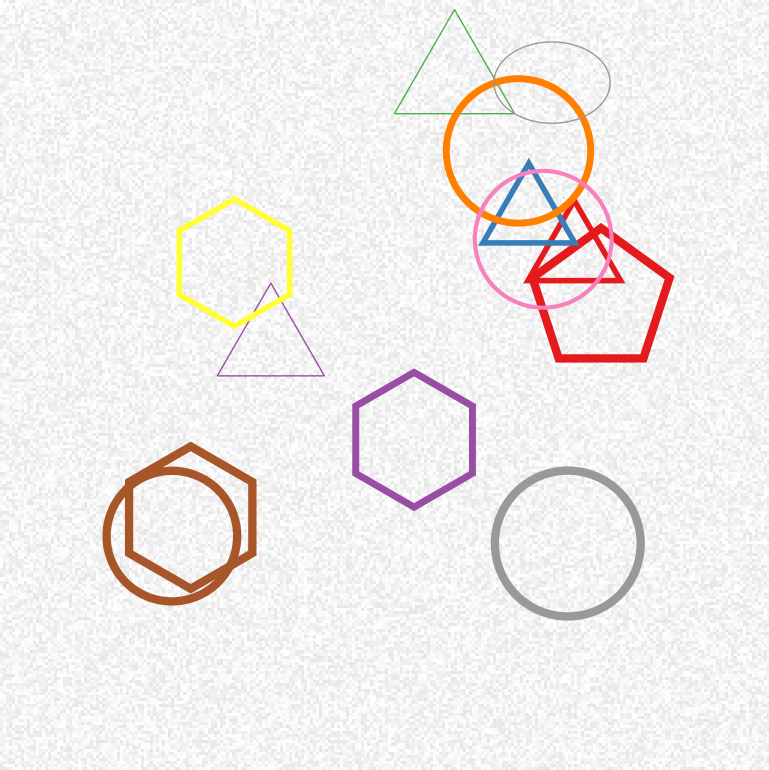[{"shape": "pentagon", "thickness": 3, "radius": 0.47, "center": [0.781, 0.61]}, {"shape": "triangle", "thickness": 2, "radius": 0.35, "center": [0.746, 0.67]}, {"shape": "triangle", "thickness": 2, "radius": 0.34, "center": [0.687, 0.719]}, {"shape": "triangle", "thickness": 0.5, "radius": 0.45, "center": [0.59, 0.897]}, {"shape": "triangle", "thickness": 0.5, "radius": 0.4, "center": [0.352, 0.552]}, {"shape": "hexagon", "thickness": 2.5, "radius": 0.44, "center": [0.538, 0.429]}, {"shape": "circle", "thickness": 2.5, "radius": 0.47, "center": [0.673, 0.804]}, {"shape": "hexagon", "thickness": 2, "radius": 0.41, "center": [0.304, 0.659]}, {"shape": "circle", "thickness": 3, "radius": 0.42, "center": [0.223, 0.304]}, {"shape": "hexagon", "thickness": 3, "radius": 0.46, "center": [0.248, 0.328]}, {"shape": "circle", "thickness": 1.5, "radius": 0.44, "center": [0.705, 0.689]}, {"shape": "circle", "thickness": 3, "radius": 0.47, "center": [0.737, 0.294]}, {"shape": "oval", "thickness": 0.5, "radius": 0.38, "center": [0.717, 0.893]}]